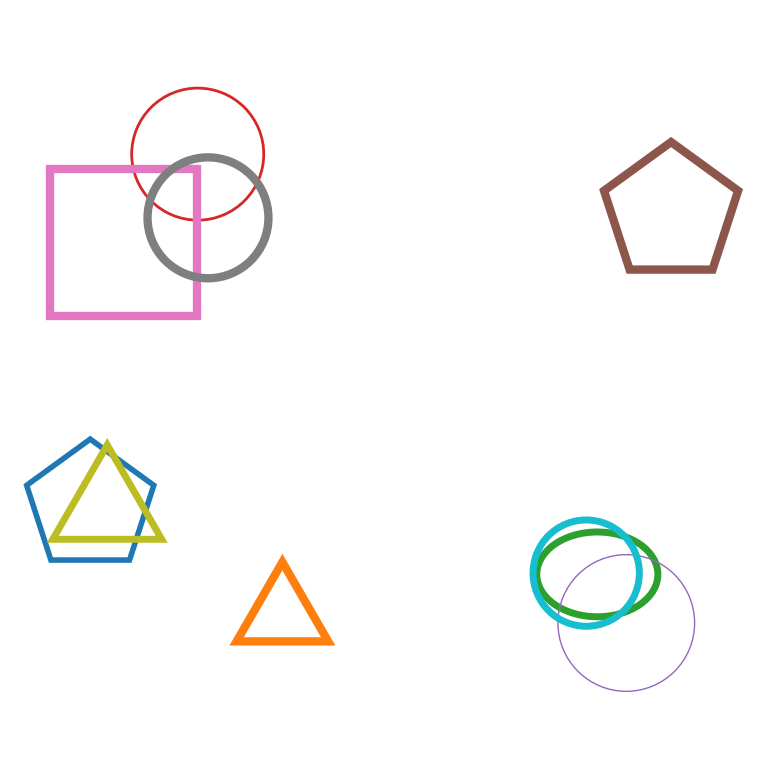[{"shape": "pentagon", "thickness": 2, "radius": 0.43, "center": [0.117, 0.343]}, {"shape": "triangle", "thickness": 3, "radius": 0.34, "center": [0.367, 0.201]}, {"shape": "oval", "thickness": 2.5, "radius": 0.39, "center": [0.776, 0.254]}, {"shape": "circle", "thickness": 1, "radius": 0.43, "center": [0.257, 0.8]}, {"shape": "circle", "thickness": 0.5, "radius": 0.44, "center": [0.813, 0.191]}, {"shape": "pentagon", "thickness": 3, "radius": 0.46, "center": [0.872, 0.724]}, {"shape": "square", "thickness": 3, "radius": 0.48, "center": [0.161, 0.685]}, {"shape": "circle", "thickness": 3, "radius": 0.39, "center": [0.27, 0.717]}, {"shape": "triangle", "thickness": 2.5, "radius": 0.41, "center": [0.139, 0.34]}, {"shape": "circle", "thickness": 2.5, "radius": 0.35, "center": [0.761, 0.256]}]